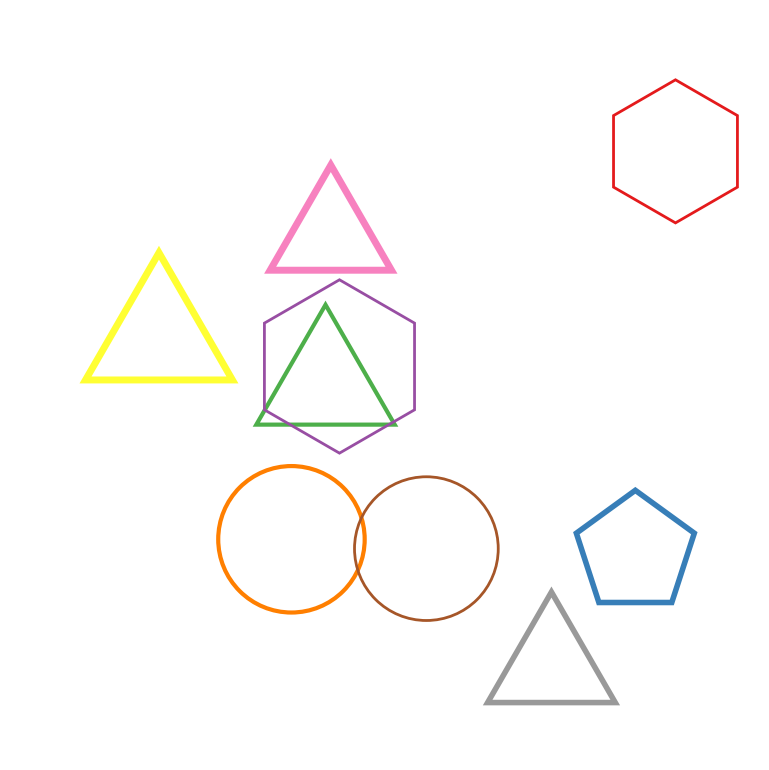[{"shape": "hexagon", "thickness": 1, "radius": 0.46, "center": [0.877, 0.803]}, {"shape": "pentagon", "thickness": 2, "radius": 0.4, "center": [0.825, 0.283]}, {"shape": "triangle", "thickness": 1.5, "radius": 0.52, "center": [0.423, 0.5]}, {"shape": "hexagon", "thickness": 1, "radius": 0.56, "center": [0.441, 0.524]}, {"shape": "circle", "thickness": 1.5, "radius": 0.48, "center": [0.379, 0.3]}, {"shape": "triangle", "thickness": 2.5, "radius": 0.55, "center": [0.206, 0.562]}, {"shape": "circle", "thickness": 1, "radius": 0.47, "center": [0.554, 0.287]}, {"shape": "triangle", "thickness": 2.5, "radius": 0.45, "center": [0.43, 0.695]}, {"shape": "triangle", "thickness": 2, "radius": 0.48, "center": [0.716, 0.135]}]